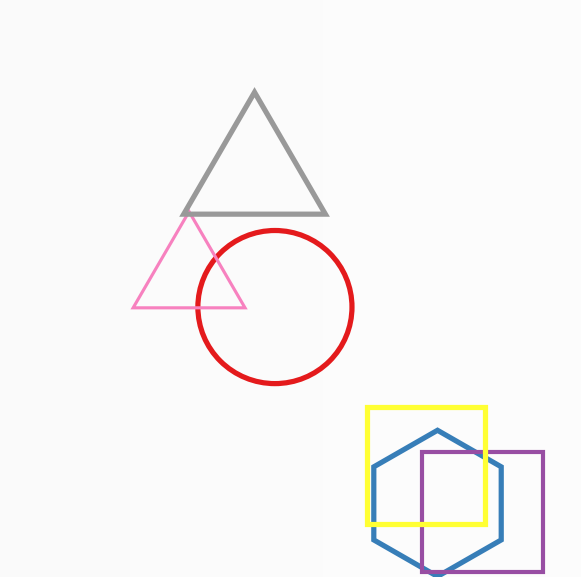[{"shape": "circle", "thickness": 2.5, "radius": 0.66, "center": [0.473, 0.467]}, {"shape": "hexagon", "thickness": 2.5, "radius": 0.63, "center": [0.753, 0.127]}, {"shape": "square", "thickness": 2, "radius": 0.52, "center": [0.83, 0.113]}, {"shape": "square", "thickness": 2.5, "radius": 0.51, "center": [0.733, 0.193]}, {"shape": "triangle", "thickness": 1.5, "radius": 0.56, "center": [0.325, 0.522]}, {"shape": "triangle", "thickness": 2.5, "radius": 0.7, "center": [0.438, 0.699]}]